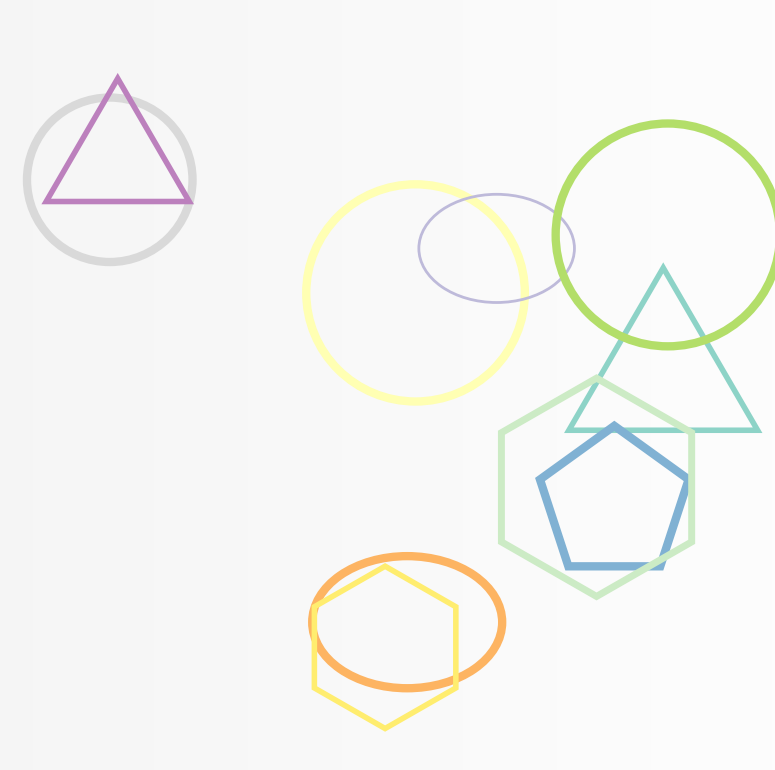[{"shape": "triangle", "thickness": 2, "radius": 0.7, "center": [0.856, 0.512]}, {"shape": "circle", "thickness": 3, "radius": 0.71, "center": [0.536, 0.62]}, {"shape": "oval", "thickness": 1, "radius": 0.5, "center": [0.641, 0.677]}, {"shape": "pentagon", "thickness": 3, "radius": 0.5, "center": [0.793, 0.346]}, {"shape": "oval", "thickness": 3, "radius": 0.61, "center": [0.525, 0.192]}, {"shape": "circle", "thickness": 3, "radius": 0.72, "center": [0.862, 0.695]}, {"shape": "circle", "thickness": 3, "radius": 0.53, "center": [0.142, 0.767]}, {"shape": "triangle", "thickness": 2, "radius": 0.53, "center": [0.152, 0.792]}, {"shape": "hexagon", "thickness": 2.5, "radius": 0.71, "center": [0.77, 0.367]}, {"shape": "hexagon", "thickness": 2, "radius": 0.53, "center": [0.497, 0.159]}]